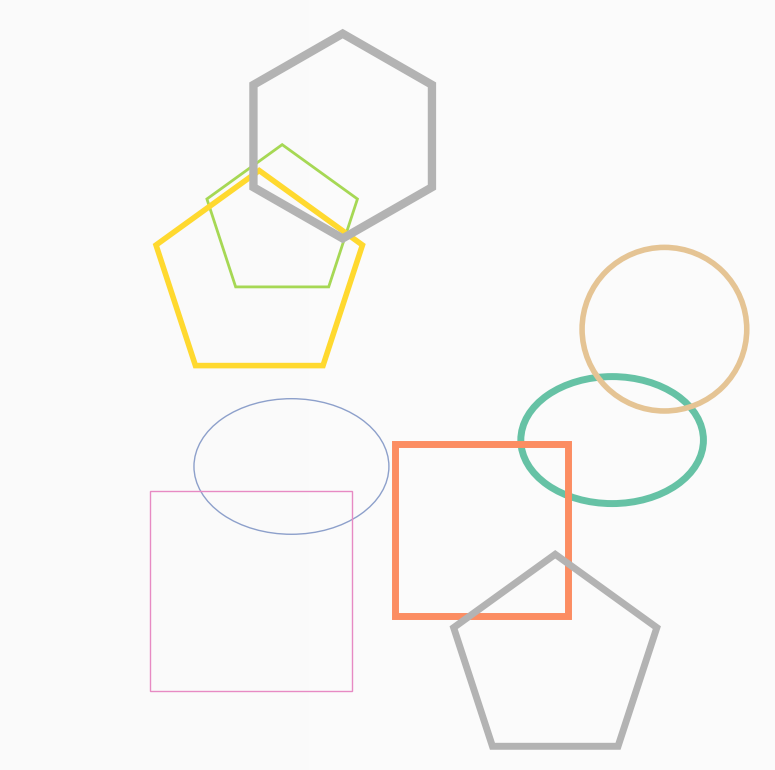[{"shape": "oval", "thickness": 2.5, "radius": 0.59, "center": [0.79, 0.428]}, {"shape": "square", "thickness": 2.5, "radius": 0.56, "center": [0.621, 0.312]}, {"shape": "oval", "thickness": 0.5, "radius": 0.63, "center": [0.376, 0.394]}, {"shape": "square", "thickness": 0.5, "radius": 0.65, "center": [0.324, 0.233]}, {"shape": "pentagon", "thickness": 1, "radius": 0.51, "center": [0.364, 0.71]}, {"shape": "pentagon", "thickness": 2, "radius": 0.7, "center": [0.334, 0.638]}, {"shape": "circle", "thickness": 2, "radius": 0.53, "center": [0.857, 0.572]}, {"shape": "hexagon", "thickness": 3, "radius": 0.66, "center": [0.442, 0.823]}, {"shape": "pentagon", "thickness": 2.5, "radius": 0.69, "center": [0.716, 0.142]}]